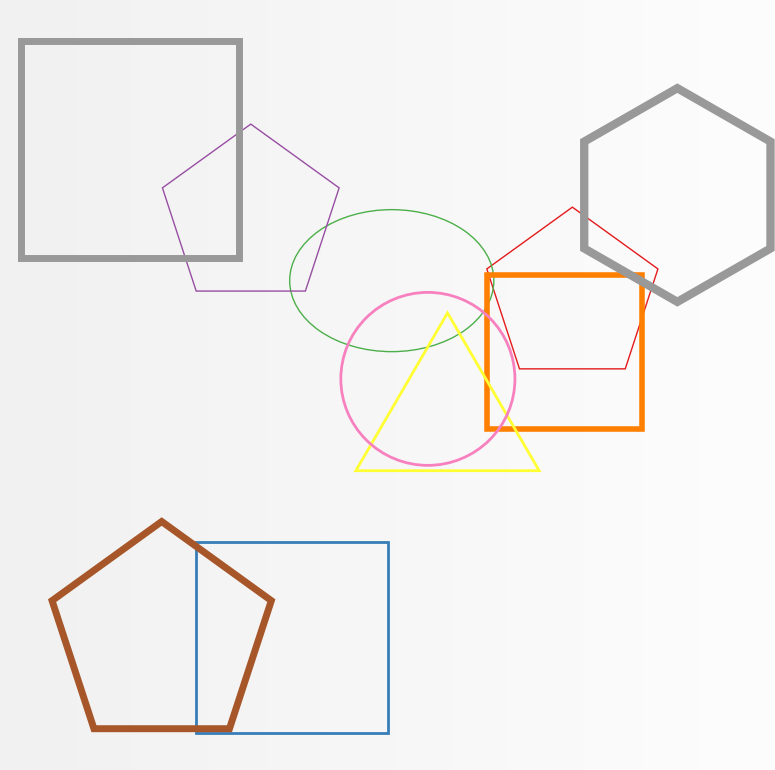[{"shape": "pentagon", "thickness": 0.5, "radius": 0.58, "center": [0.739, 0.615]}, {"shape": "square", "thickness": 1, "radius": 0.62, "center": [0.377, 0.172]}, {"shape": "oval", "thickness": 0.5, "radius": 0.66, "center": [0.505, 0.636]}, {"shape": "pentagon", "thickness": 0.5, "radius": 0.6, "center": [0.324, 0.719]}, {"shape": "square", "thickness": 2, "radius": 0.5, "center": [0.728, 0.543]}, {"shape": "triangle", "thickness": 1, "radius": 0.68, "center": [0.577, 0.457]}, {"shape": "pentagon", "thickness": 2.5, "radius": 0.74, "center": [0.209, 0.174]}, {"shape": "circle", "thickness": 1, "radius": 0.56, "center": [0.552, 0.508]}, {"shape": "hexagon", "thickness": 3, "radius": 0.69, "center": [0.874, 0.747]}, {"shape": "square", "thickness": 2.5, "radius": 0.7, "center": [0.168, 0.806]}]